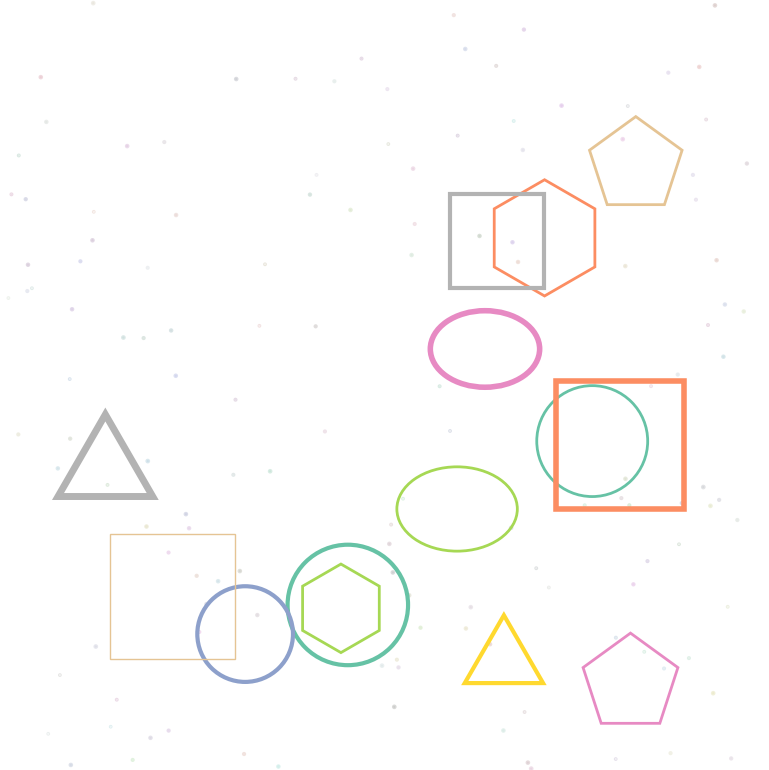[{"shape": "circle", "thickness": 1, "radius": 0.36, "center": [0.769, 0.427]}, {"shape": "circle", "thickness": 1.5, "radius": 0.39, "center": [0.452, 0.214]}, {"shape": "square", "thickness": 2, "radius": 0.42, "center": [0.805, 0.422]}, {"shape": "hexagon", "thickness": 1, "radius": 0.38, "center": [0.707, 0.691]}, {"shape": "circle", "thickness": 1.5, "radius": 0.31, "center": [0.318, 0.177]}, {"shape": "pentagon", "thickness": 1, "radius": 0.32, "center": [0.819, 0.113]}, {"shape": "oval", "thickness": 2, "radius": 0.35, "center": [0.63, 0.547]}, {"shape": "oval", "thickness": 1, "radius": 0.39, "center": [0.594, 0.339]}, {"shape": "hexagon", "thickness": 1, "radius": 0.29, "center": [0.443, 0.21]}, {"shape": "triangle", "thickness": 1.5, "radius": 0.29, "center": [0.654, 0.142]}, {"shape": "square", "thickness": 0.5, "radius": 0.41, "center": [0.224, 0.226]}, {"shape": "pentagon", "thickness": 1, "radius": 0.32, "center": [0.826, 0.785]}, {"shape": "triangle", "thickness": 2.5, "radius": 0.36, "center": [0.137, 0.391]}, {"shape": "square", "thickness": 1.5, "radius": 0.31, "center": [0.646, 0.687]}]